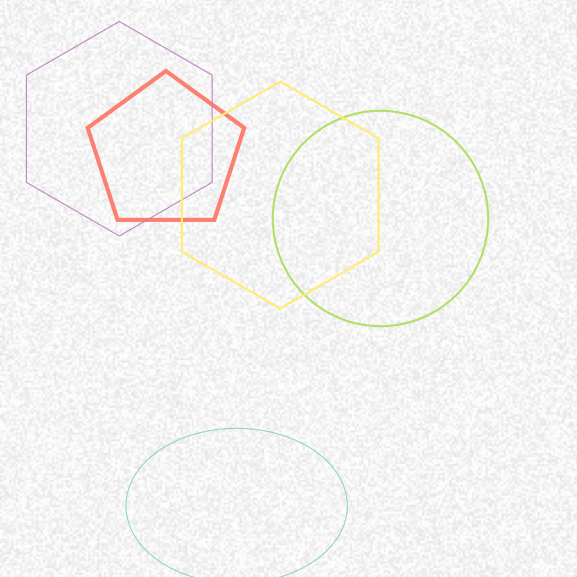[{"shape": "oval", "thickness": 0.5, "radius": 0.96, "center": [0.41, 0.123]}, {"shape": "pentagon", "thickness": 2, "radius": 0.71, "center": [0.287, 0.734]}, {"shape": "circle", "thickness": 1, "radius": 0.93, "center": [0.659, 0.621]}, {"shape": "hexagon", "thickness": 0.5, "radius": 0.93, "center": [0.207, 0.776]}, {"shape": "hexagon", "thickness": 1, "radius": 0.98, "center": [0.485, 0.661]}]